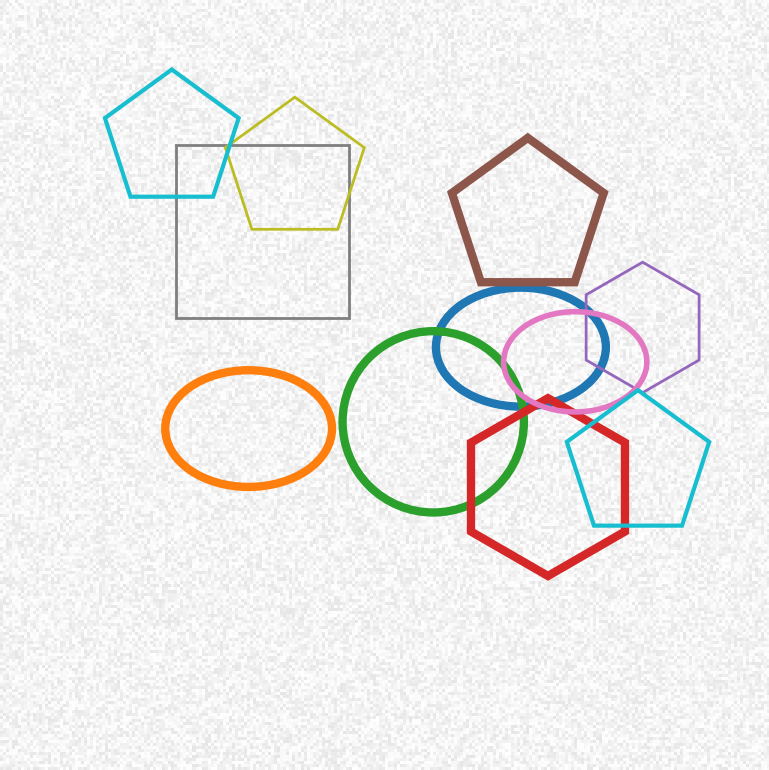[{"shape": "oval", "thickness": 3, "radius": 0.55, "center": [0.677, 0.549]}, {"shape": "oval", "thickness": 3, "radius": 0.54, "center": [0.323, 0.443]}, {"shape": "circle", "thickness": 3, "radius": 0.59, "center": [0.563, 0.452]}, {"shape": "hexagon", "thickness": 3, "radius": 0.58, "center": [0.712, 0.367]}, {"shape": "hexagon", "thickness": 1, "radius": 0.42, "center": [0.835, 0.575]}, {"shape": "pentagon", "thickness": 3, "radius": 0.52, "center": [0.685, 0.717]}, {"shape": "oval", "thickness": 2, "radius": 0.47, "center": [0.747, 0.53]}, {"shape": "square", "thickness": 1, "radius": 0.56, "center": [0.341, 0.7]}, {"shape": "pentagon", "thickness": 1, "radius": 0.47, "center": [0.383, 0.779]}, {"shape": "pentagon", "thickness": 1.5, "radius": 0.49, "center": [0.829, 0.396]}, {"shape": "pentagon", "thickness": 1.5, "radius": 0.46, "center": [0.223, 0.818]}]